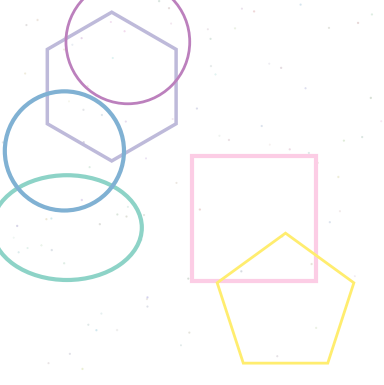[{"shape": "oval", "thickness": 3, "radius": 0.97, "center": [0.174, 0.409]}, {"shape": "hexagon", "thickness": 2.5, "radius": 0.97, "center": [0.29, 0.775]}, {"shape": "circle", "thickness": 3, "radius": 0.77, "center": [0.167, 0.608]}, {"shape": "square", "thickness": 3, "radius": 0.81, "center": [0.66, 0.432]}, {"shape": "circle", "thickness": 2, "radius": 0.8, "center": [0.332, 0.891]}, {"shape": "pentagon", "thickness": 2, "radius": 0.93, "center": [0.742, 0.208]}]